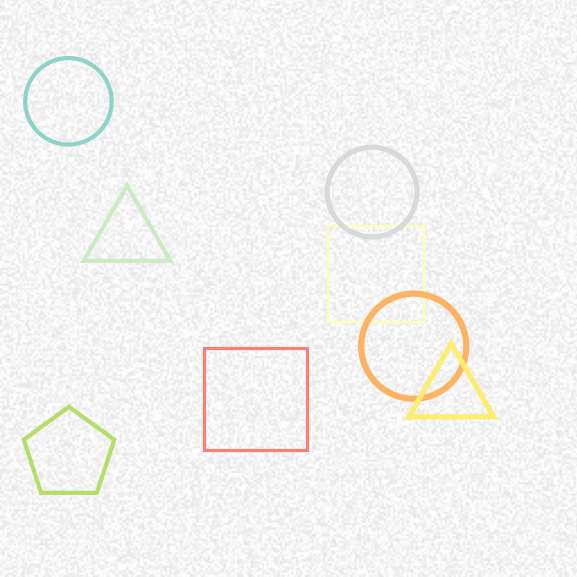[{"shape": "circle", "thickness": 2, "radius": 0.37, "center": [0.119, 0.824]}, {"shape": "square", "thickness": 1, "radius": 0.42, "center": [0.651, 0.525]}, {"shape": "square", "thickness": 1.5, "radius": 0.44, "center": [0.442, 0.308]}, {"shape": "circle", "thickness": 3, "radius": 0.45, "center": [0.716, 0.4]}, {"shape": "pentagon", "thickness": 2, "radius": 0.41, "center": [0.12, 0.212]}, {"shape": "circle", "thickness": 2.5, "radius": 0.39, "center": [0.644, 0.667]}, {"shape": "triangle", "thickness": 2, "radius": 0.43, "center": [0.22, 0.591]}, {"shape": "triangle", "thickness": 2.5, "radius": 0.42, "center": [0.781, 0.32]}]